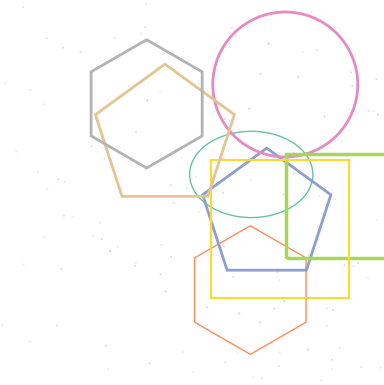[{"shape": "oval", "thickness": 1, "radius": 0.8, "center": [0.653, 0.547]}, {"shape": "hexagon", "thickness": 1, "radius": 0.84, "center": [0.65, 0.247]}, {"shape": "pentagon", "thickness": 2, "radius": 0.88, "center": [0.693, 0.44]}, {"shape": "circle", "thickness": 2, "radius": 0.94, "center": [0.741, 0.781]}, {"shape": "square", "thickness": 2.5, "radius": 0.67, "center": [0.879, 0.466]}, {"shape": "square", "thickness": 1.5, "radius": 0.9, "center": [0.727, 0.405]}, {"shape": "pentagon", "thickness": 2, "radius": 0.95, "center": [0.428, 0.644]}, {"shape": "hexagon", "thickness": 2, "radius": 0.83, "center": [0.381, 0.73]}]